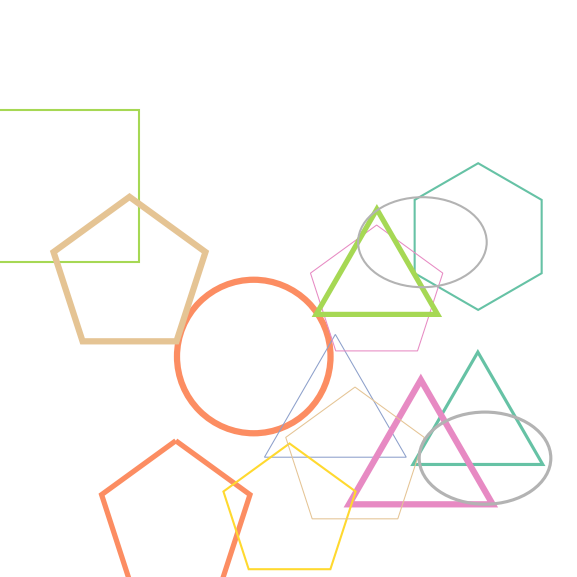[{"shape": "triangle", "thickness": 1.5, "radius": 0.65, "center": [0.827, 0.26]}, {"shape": "hexagon", "thickness": 1, "radius": 0.63, "center": [0.828, 0.589]}, {"shape": "circle", "thickness": 3, "radius": 0.66, "center": [0.439, 0.382]}, {"shape": "pentagon", "thickness": 2.5, "radius": 0.68, "center": [0.304, 0.101]}, {"shape": "triangle", "thickness": 0.5, "radius": 0.71, "center": [0.581, 0.278]}, {"shape": "pentagon", "thickness": 0.5, "radius": 0.6, "center": [0.652, 0.489]}, {"shape": "triangle", "thickness": 3, "radius": 0.72, "center": [0.729, 0.198]}, {"shape": "triangle", "thickness": 2.5, "radius": 0.61, "center": [0.653, 0.515]}, {"shape": "square", "thickness": 1, "radius": 0.66, "center": [0.11, 0.677]}, {"shape": "pentagon", "thickness": 1, "radius": 0.6, "center": [0.501, 0.111]}, {"shape": "pentagon", "thickness": 3, "radius": 0.69, "center": [0.224, 0.52]}, {"shape": "pentagon", "thickness": 0.5, "radius": 0.63, "center": [0.615, 0.203]}, {"shape": "oval", "thickness": 1, "radius": 0.56, "center": [0.731, 0.58]}, {"shape": "oval", "thickness": 1.5, "radius": 0.57, "center": [0.84, 0.206]}]